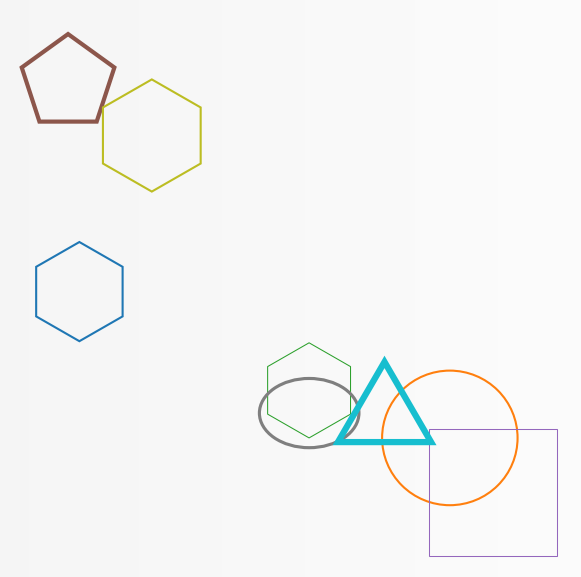[{"shape": "hexagon", "thickness": 1, "radius": 0.43, "center": [0.137, 0.494]}, {"shape": "circle", "thickness": 1, "radius": 0.58, "center": [0.774, 0.241]}, {"shape": "hexagon", "thickness": 0.5, "radius": 0.41, "center": [0.532, 0.323]}, {"shape": "square", "thickness": 0.5, "radius": 0.55, "center": [0.848, 0.146]}, {"shape": "pentagon", "thickness": 2, "radius": 0.42, "center": [0.117, 0.856]}, {"shape": "oval", "thickness": 1.5, "radius": 0.43, "center": [0.532, 0.284]}, {"shape": "hexagon", "thickness": 1, "radius": 0.49, "center": [0.261, 0.765]}, {"shape": "triangle", "thickness": 3, "radius": 0.46, "center": [0.662, 0.28]}]